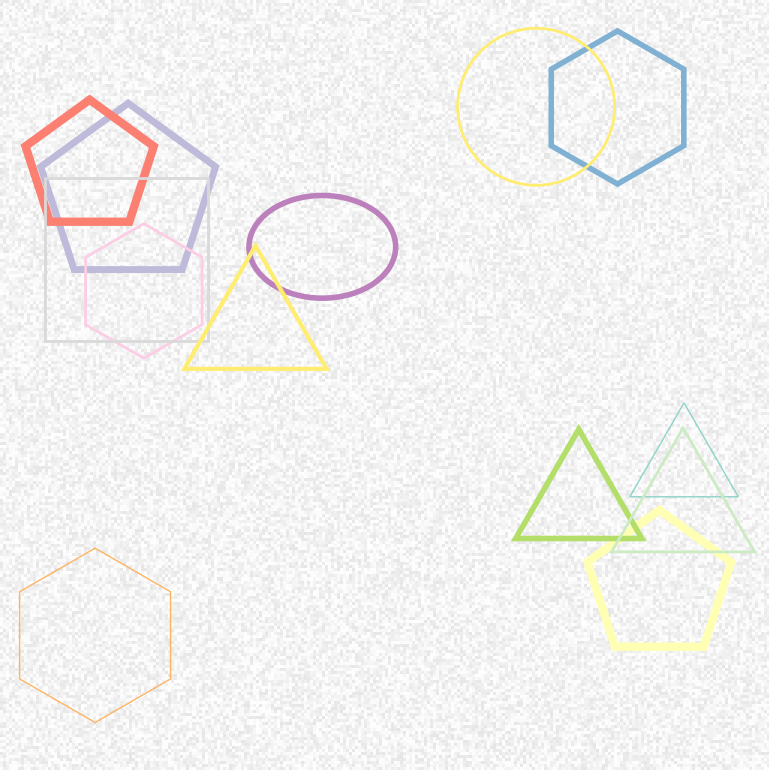[{"shape": "triangle", "thickness": 0.5, "radius": 0.41, "center": [0.888, 0.395]}, {"shape": "pentagon", "thickness": 3, "radius": 0.49, "center": [0.856, 0.24]}, {"shape": "pentagon", "thickness": 2.5, "radius": 0.6, "center": [0.166, 0.747]}, {"shape": "pentagon", "thickness": 3, "radius": 0.44, "center": [0.116, 0.783]}, {"shape": "hexagon", "thickness": 2, "radius": 0.5, "center": [0.802, 0.86]}, {"shape": "hexagon", "thickness": 0.5, "radius": 0.57, "center": [0.123, 0.175]}, {"shape": "triangle", "thickness": 2, "radius": 0.47, "center": [0.752, 0.348]}, {"shape": "hexagon", "thickness": 1, "radius": 0.44, "center": [0.187, 0.622]}, {"shape": "square", "thickness": 1, "radius": 0.53, "center": [0.165, 0.663]}, {"shape": "oval", "thickness": 2, "radius": 0.48, "center": [0.419, 0.679]}, {"shape": "triangle", "thickness": 1, "radius": 0.54, "center": [0.887, 0.337]}, {"shape": "circle", "thickness": 1, "radius": 0.51, "center": [0.696, 0.861]}, {"shape": "triangle", "thickness": 1.5, "radius": 0.53, "center": [0.332, 0.574]}]